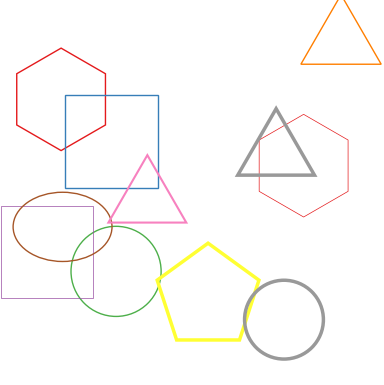[{"shape": "hexagon", "thickness": 1, "radius": 0.67, "center": [0.159, 0.742]}, {"shape": "hexagon", "thickness": 0.5, "radius": 0.67, "center": [0.789, 0.57]}, {"shape": "square", "thickness": 1, "radius": 0.6, "center": [0.29, 0.633]}, {"shape": "circle", "thickness": 1, "radius": 0.59, "center": [0.301, 0.295]}, {"shape": "square", "thickness": 0.5, "radius": 0.6, "center": [0.123, 0.345]}, {"shape": "triangle", "thickness": 1, "radius": 0.6, "center": [0.886, 0.893]}, {"shape": "pentagon", "thickness": 2.5, "radius": 0.69, "center": [0.54, 0.229]}, {"shape": "oval", "thickness": 1, "radius": 0.64, "center": [0.163, 0.411]}, {"shape": "triangle", "thickness": 1.5, "radius": 0.58, "center": [0.383, 0.48]}, {"shape": "triangle", "thickness": 2.5, "radius": 0.58, "center": [0.717, 0.603]}, {"shape": "circle", "thickness": 2.5, "radius": 0.51, "center": [0.738, 0.17]}]